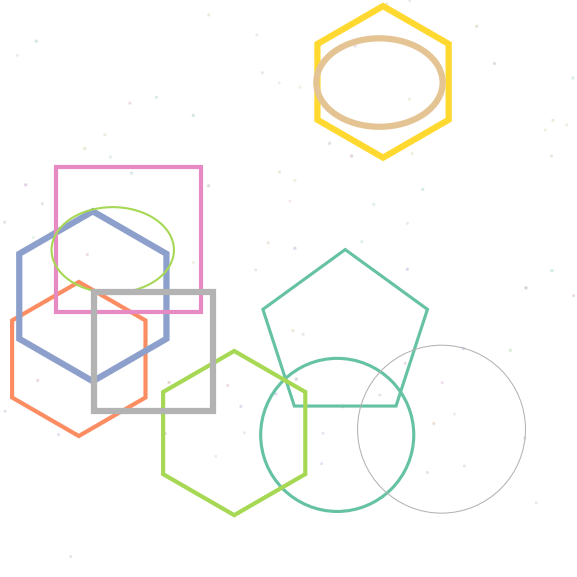[{"shape": "circle", "thickness": 1.5, "radius": 0.66, "center": [0.584, 0.246]}, {"shape": "pentagon", "thickness": 1.5, "radius": 0.75, "center": [0.598, 0.417]}, {"shape": "hexagon", "thickness": 2, "radius": 0.67, "center": [0.136, 0.378]}, {"shape": "hexagon", "thickness": 3, "radius": 0.74, "center": [0.161, 0.486]}, {"shape": "square", "thickness": 2, "radius": 0.63, "center": [0.223, 0.584]}, {"shape": "hexagon", "thickness": 2, "radius": 0.71, "center": [0.406, 0.249]}, {"shape": "oval", "thickness": 1, "radius": 0.53, "center": [0.195, 0.566]}, {"shape": "hexagon", "thickness": 3, "radius": 0.66, "center": [0.663, 0.857]}, {"shape": "oval", "thickness": 3, "radius": 0.55, "center": [0.657, 0.856]}, {"shape": "square", "thickness": 3, "radius": 0.52, "center": [0.265, 0.39]}, {"shape": "circle", "thickness": 0.5, "radius": 0.73, "center": [0.765, 0.256]}]